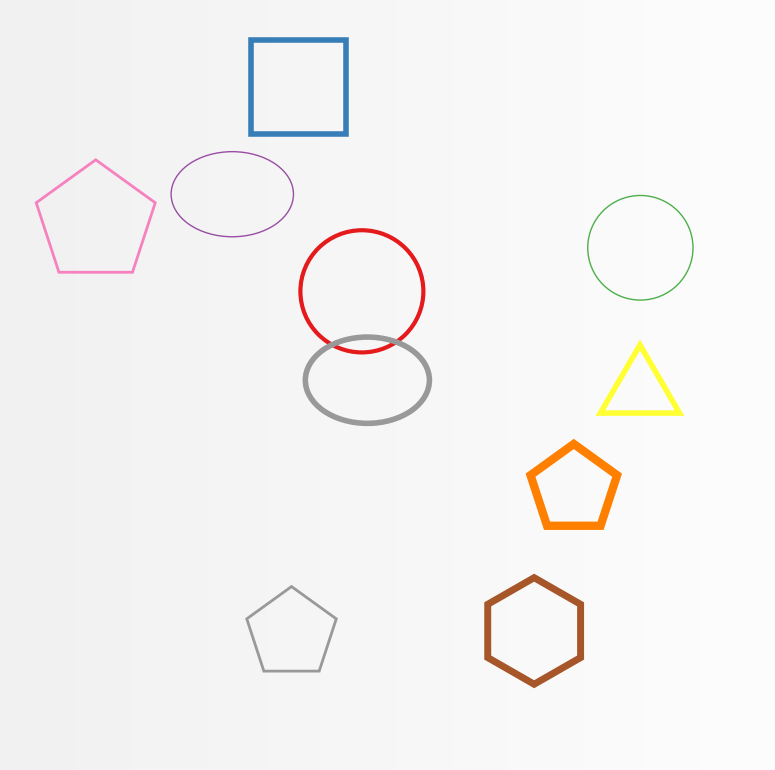[{"shape": "circle", "thickness": 1.5, "radius": 0.4, "center": [0.467, 0.622]}, {"shape": "square", "thickness": 2, "radius": 0.31, "center": [0.385, 0.887]}, {"shape": "circle", "thickness": 0.5, "radius": 0.34, "center": [0.826, 0.678]}, {"shape": "oval", "thickness": 0.5, "radius": 0.39, "center": [0.3, 0.748]}, {"shape": "pentagon", "thickness": 3, "radius": 0.29, "center": [0.74, 0.365]}, {"shape": "triangle", "thickness": 2, "radius": 0.29, "center": [0.826, 0.493]}, {"shape": "hexagon", "thickness": 2.5, "radius": 0.35, "center": [0.689, 0.181]}, {"shape": "pentagon", "thickness": 1, "radius": 0.4, "center": [0.124, 0.712]}, {"shape": "oval", "thickness": 2, "radius": 0.4, "center": [0.474, 0.506]}, {"shape": "pentagon", "thickness": 1, "radius": 0.3, "center": [0.376, 0.178]}]